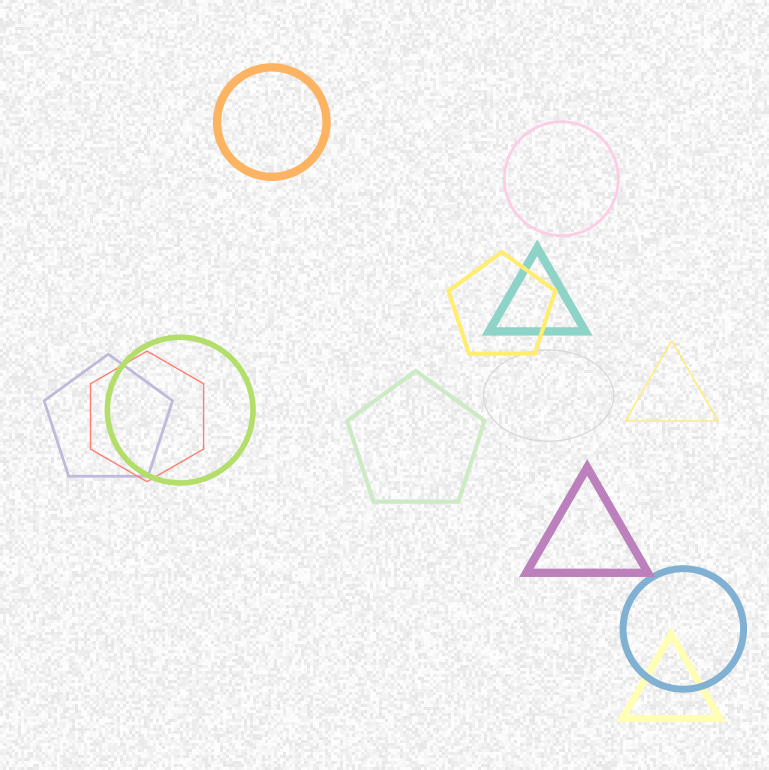[{"shape": "triangle", "thickness": 3, "radius": 0.36, "center": [0.698, 0.606]}, {"shape": "triangle", "thickness": 2.5, "radius": 0.36, "center": [0.872, 0.104]}, {"shape": "pentagon", "thickness": 1, "radius": 0.44, "center": [0.141, 0.452]}, {"shape": "hexagon", "thickness": 0.5, "radius": 0.42, "center": [0.191, 0.459]}, {"shape": "circle", "thickness": 2.5, "radius": 0.39, "center": [0.887, 0.183]}, {"shape": "circle", "thickness": 3, "radius": 0.36, "center": [0.353, 0.841]}, {"shape": "circle", "thickness": 2, "radius": 0.47, "center": [0.234, 0.467]}, {"shape": "circle", "thickness": 1, "radius": 0.37, "center": [0.729, 0.768]}, {"shape": "oval", "thickness": 0.5, "radius": 0.42, "center": [0.712, 0.486]}, {"shape": "triangle", "thickness": 3, "radius": 0.46, "center": [0.763, 0.302]}, {"shape": "pentagon", "thickness": 1.5, "radius": 0.47, "center": [0.54, 0.424]}, {"shape": "triangle", "thickness": 0.5, "radius": 0.35, "center": [0.872, 0.488]}, {"shape": "pentagon", "thickness": 1.5, "radius": 0.36, "center": [0.652, 0.6]}]